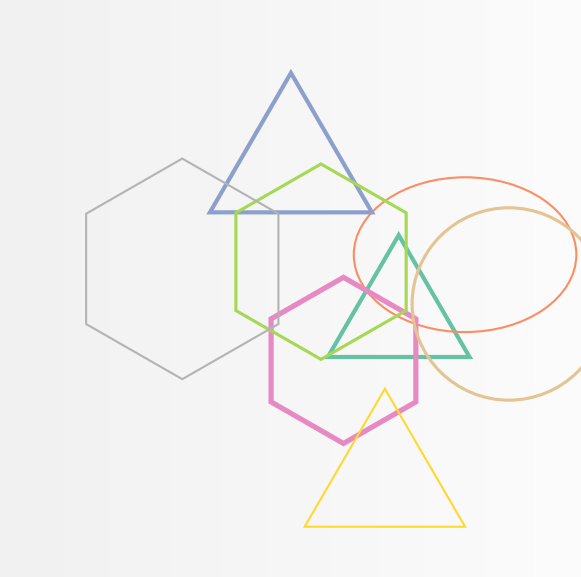[{"shape": "triangle", "thickness": 2, "radius": 0.7, "center": [0.686, 0.451]}, {"shape": "oval", "thickness": 1, "radius": 0.96, "center": [0.8, 0.558]}, {"shape": "triangle", "thickness": 2, "radius": 0.8, "center": [0.501, 0.712]}, {"shape": "hexagon", "thickness": 2.5, "radius": 0.72, "center": [0.591, 0.375]}, {"shape": "hexagon", "thickness": 1.5, "radius": 0.85, "center": [0.552, 0.546]}, {"shape": "triangle", "thickness": 1, "radius": 0.8, "center": [0.662, 0.167]}, {"shape": "circle", "thickness": 1.5, "radius": 0.83, "center": [0.876, 0.473]}, {"shape": "hexagon", "thickness": 1, "radius": 0.95, "center": [0.314, 0.534]}]